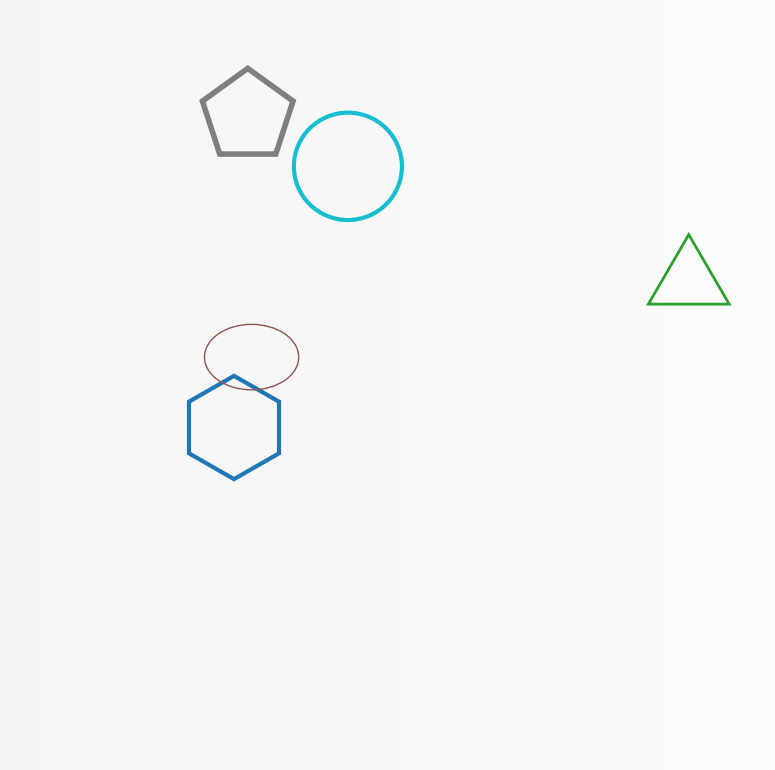[{"shape": "hexagon", "thickness": 1.5, "radius": 0.34, "center": [0.302, 0.445]}, {"shape": "triangle", "thickness": 1, "radius": 0.3, "center": [0.889, 0.635]}, {"shape": "oval", "thickness": 0.5, "radius": 0.3, "center": [0.325, 0.536]}, {"shape": "pentagon", "thickness": 2, "radius": 0.31, "center": [0.32, 0.85]}, {"shape": "circle", "thickness": 1.5, "radius": 0.35, "center": [0.449, 0.784]}]